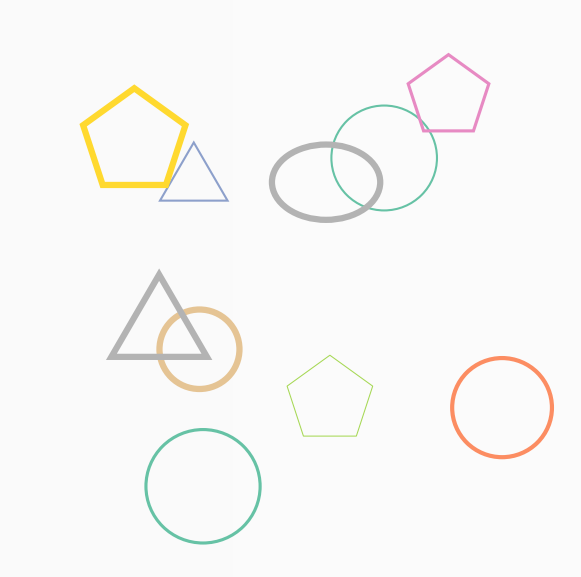[{"shape": "circle", "thickness": 1, "radius": 0.45, "center": [0.661, 0.726]}, {"shape": "circle", "thickness": 1.5, "radius": 0.49, "center": [0.349, 0.157]}, {"shape": "circle", "thickness": 2, "radius": 0.43, "center": [0.864, 0.293]}, {"shape": "triangle", "thickness": 1, "radius": 0.34, "center": [0.333, 0.685]}, {"shape": "pentagon", "thickness": 1.5, "radius": 0.36, "center": [0.772, 0.832]}, {"shape": "pentagon", "thickness": 0.5, "radius": 0.39, "center": [0.568, 0.307]}, {"shape": "pentagon", "thickness": 3, "radius": 0.46, "center": [0.231, 0.754]}, {"shape": "circle", "thickness": 3, "radius": 0.34, "center": [0.343, 0.394]}, {"shape": "oval", "thickness": 3, "radius": 0.47, "center": [0.561, 0.684]}, {"shape": "triangle", "thickness": 3, "radius": 0.47, "center": [0.274, 0.429]}]